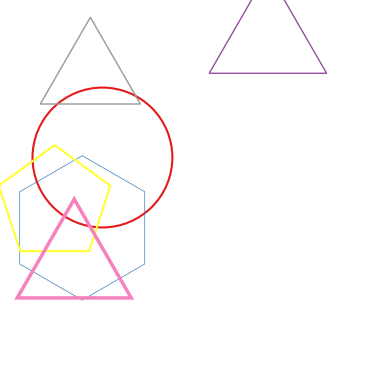[{"shape": "circle", "thickness": 1.5, "radius": 0.91, "center": [0.266, 0.591]}, {"shape": "hexagon", "thickness": 0.5, "radius": 0.94, "center": [0.214, 0.408]}, {"shape": "triangle", "thickness": 1, "radius": 0.88, "center": [0.696, 0.898]}, {"shape": "pentagon", "thickness": 1.5, "radius": 0.76, "center": [0.142, 0.471]}, {"shape": "triangle", "thickness": 2.5, "radius": 0.85, "center": [0.193, 0.312]}, {"shape": "triangle", "thickness": 1, "radius": 0.75, "center": [0.235, 0.805]}]